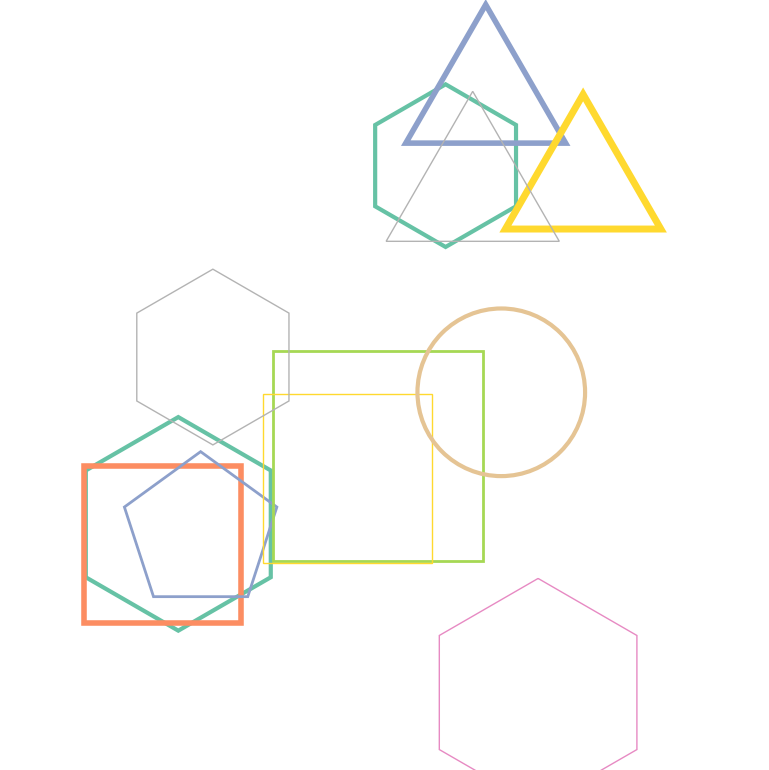[{"shape": "hexagon", "thickness": 1.5, "radius": 0.53, "center": [0.579, 0.785]}, {"shape": "hexagon", "thickness": 1.5, "radius": 0.69, "center": [0.232, 0.32]}, {"shape": "square", "thickness": 2, "radius": 0.51, "center": [0.211, 0.293]}, {"shape": "pentagon", "thickness": 1, "radius": 0.52, "center": [0.261, 0.309]}, {"shape": "triangle", "thickness": 2, "radius": 0.6, "center": [0.631, 0.874]}, {"shape": "hexagon", "thickness": 0.5, "radius": 0.74, "center": [0.699, 0.101]}, {"shape": "square", "thickness": 1, "radius": 0.68, "center": [0.491, 0.407]}, {"shape": "triangle", "thickness": 2.5, "radius": 0.58, "center": [0.757, 0.761]}, {"shape": "square", "thickness": 0.5, "radius": 0.55, "center": [0.451, 0.378]}, {"shape": "circle", "thickness": 1.5, "radius": 0.54, "center": [0.651, 0.491]}, {"shape": "triangle", "thickness": 0.5, "radius": 0.65, "center": [0.614, 0.752]}, {"shape": "hexagon", "thickness": 0.5, "radius": 0.57, "center": [0.276, 0.536]}]